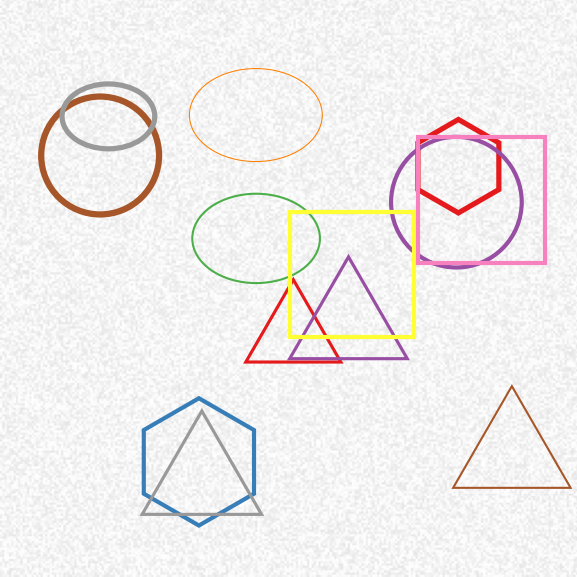[{"shape": "hexagon", "thickness": 2.5, "radius": 0.4, "center": [0.794, 0.711]}, {"shape": "triangle", "thickness": 1.5, "radius": 0.48, "center": [0.508, 0.42]}, {"shape": "hexagon", "thickness": 2, "radius": 0.55, "center": [0.344, 0.199]}, {"shape": "oval", "thickness": 1, "radius": 0.55, "center": [0.443, 0.586]}, {"shape": "triangle", "thickness": 1.5, "radius": 0.59, "center": [0.603, 0.437]}, {"shape": "circle", "thickness": 2, "radius": 0.57, "center": [0.79, 0.649]}, {"shape": "oval", "thickness": 0.5, "radius": 0.58, "center": [0.443, 0.8]}, {"shape": "square", "thickness": 2, "radius": 0.54, "center": [0.609, 0.523]}, {"shape": "circle", "thickness": 3, "radius": 0.51, "center": [0.173, 0.73]}, {"shape": "triangle", "thickness": 1, "radius": 0.59, "center": [0.886, 0.213]}, {"shape": "square", "thickness": 2, "radius": 0.55, "center": [0.833, 0.653]}, {"shape": "triangle", "thickness": 1.5, "radius": 0.6, "center": [0.35, 0.168]}, {"shape": "oval", "thickness": 2.5, "radius": 0.4, "center": [0.188, 0.798]}]